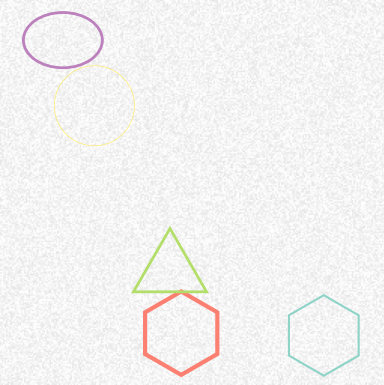[{"shape": "hexagon", "thickness": 1.5, "radius": 0.52, "center": [0.841, 0.129]}, {"shape": "hexagon", "thickness": 3, "radius": 0.54, "center": [0.471, 0.135]}, {"shape": "triangle", "thickness": 2, "radius": 0.55, "center": [0.442, 0.297]}, {"shape": "oval", "thickness": 2, "radius": 0.51, "center": [0.163, 0.896]}, {"shape": "circle", "thickness": 0.5, "radius": 0.52, "center": [0.245, 0.725]}]